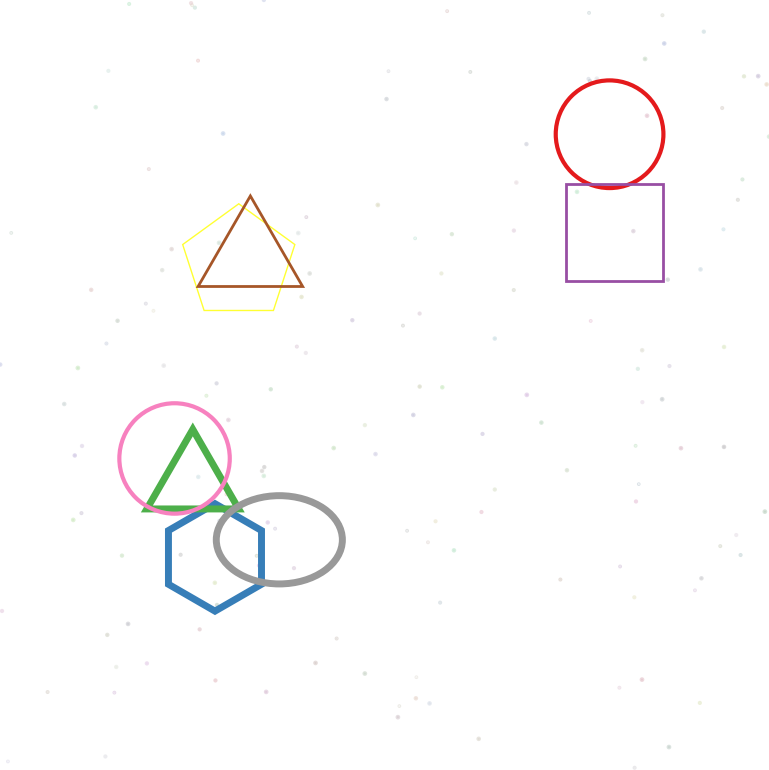[{"shape": "circle", "thickness": 1.5, "radius": 0.35, "center": [0.792, 0.826]}, {"shape": "hexagon", "thickness": 2.5, "radius": 0.35, "center": [0.279, 0.276]}, {"shape": "triangle", "thickness": 2.5, "radius": 0.34, "center": [0.25, 0.373]}, {"shape": "square", "thickness": 1, "radius": 0.31, "center": [0.798, 0.698]}, {"shape": "pentagon", "thickness": 0.5, "radius": 0.38, "center": [0.31, 0.659]}, {"shape": "triangle", "thickness": 1, "radius": 0.39, "center": [0.325, 0.667]}, {"shape": "circle", "thickness": 1.5, "radius": 0.36, "center": [0.227, 0.405]}, {"shape": "oval", "thickness": 2.5, "radius": 0.41, "center": [0.363, 0.299]}]